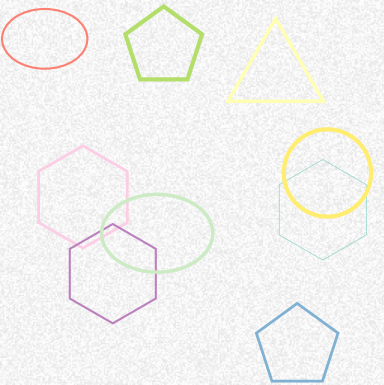[{"shape": "hexagon", "thickness": 0.5, "radius": 0.65, "center": [0.838, 0.455]}, {"shape": "triangle", "thickness": 2.5, "radius": 0.72, "center": [0.716, 0.809]}, {"shape": "oval", "thickness": 1.5, "radius": 0.55, "center": [0.116, 0.899]}, {"shape": "pentagon", "thickness": 2, "radius": 0.56, "center": [0.772, 0.1]}, {"shape": "pentagon", "thickness": 3, "radius": 0.52, "center": [0.425, 0.879]}, {"shape": "hexagon", "thickness": 2, "radius": 0.66, "center": [0.215, 0.488]}, {"shape": "hexagon", "thickness": 1.5, "radius": 0.65, "center": [0.293, 0.289]}, {"shape": "oval", "thickness": 2.5, "radius": 0.72, "center": [0.408, 0.394]}, {"shape": "circle", "thickness": 3, "radius": 0.57, "center": [0.85, 0.551]}]